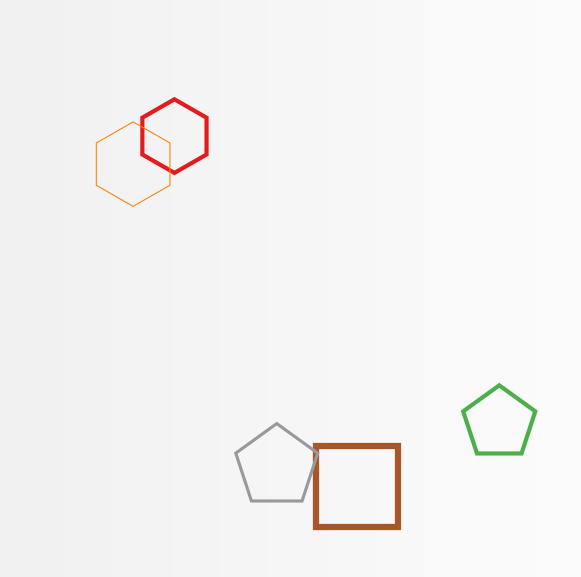[{"shape": "hexagon", "thickness": 2, "radius": 0.32, "center": [0.3, 0.763]}, {"shape": "pentagon", "thickness": 2, "radius": 0.33, "center": [0.859, 0.267]}, {"shape": "hexagon", "thickness": 0.5, "radius": 0.37, "center": [0.229, 0.715]}, {"shape": "square", "thickness": 3, "radius": 0.35, "center": [0.615, 0.157]}, {"shape": "pentagon", "thickness": 1.5, "radius": 0.37, "center": [0.476, 0.192]}]